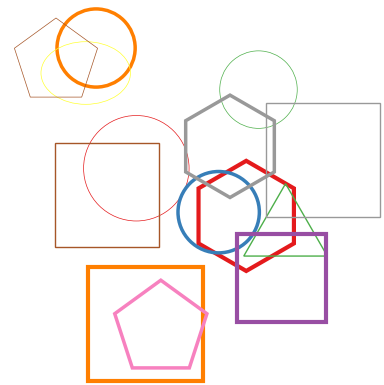[{"shape": "circle", "thickness": 0.5, "radius": 0.68, "center": [0.354, 0.563]}, {"shape": "hexagon", "thickness": 3, "radius": 0.72, "center": [0.64, 0.439]}, {"shape": "circle", "thickness": 2.5, "radius": 0.53, "center": [0.568, 0.449]}, {"shape": "circle", "thickness": 0.5, "radius": 0.5, "center": [0.671, 0.767]}, {"shape": "triangle", "thickness": 1, "radius": 0.63, "center": [0.742, 0.398]}, {"shape": "square", "thickness": 3, "radius": 0.58, "center": [0.731, 0.278]}, {"shape": "square", "thickness": 3, "radius": 0.74, "center": [0.378, 0.158]}, {"shape": "circle", "thickness": 2.5, "radius": 0.51, "center": [0.25, 0.875]}, {"shape": "oval", "thickness": 0.5, "radius": 0.58, "center": [0.223, 0.81]}, {"shape": "pentagon", "thickness": 0.5, "radius": 0.57, "center": [0.145, 0.84]}, {"shape": "square", "thickness": 1, "radius": 0.68, "center": [0.278, 0.494]}, {"shape": "pentagon", "thickness": 2.5, "radius": 0.63, "center": [0.418, 0.146]}, {"shape": "hexagon", "thickness": 2.5, "radius": 0.66, "center": [0.597, 0.62]}, {"shape": "square", "thickness": 1, "radius": 0.74, "center": [0.839, 0.585]}]